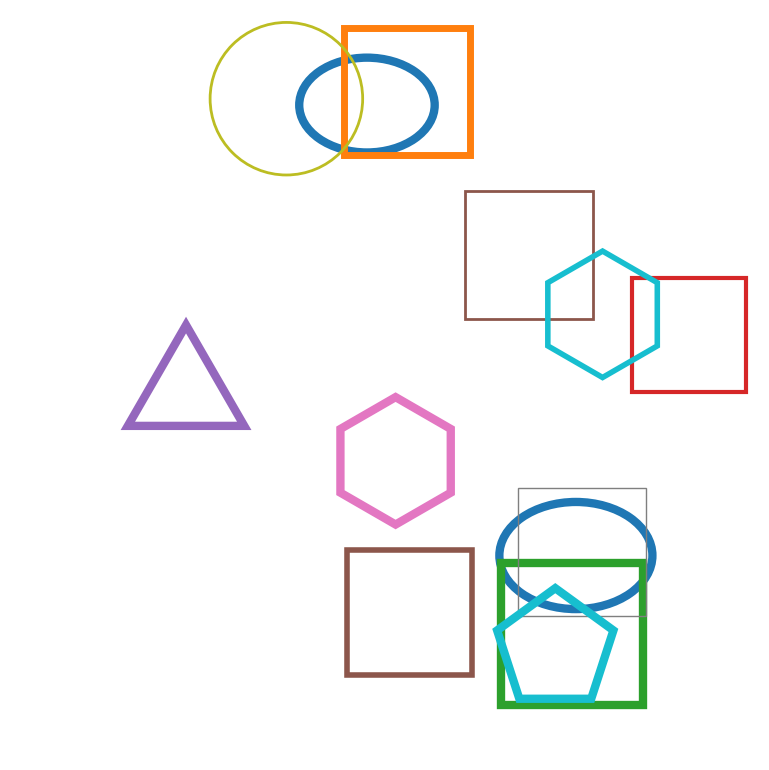[{"shape": "oval", "thickness": 3, "radius": 0.44, "center": [0.477, 0.864]}, {"shape": "oval", "thickness": 3, "radius": 0.5, "center": [0.748, 0.279]}, {"shape": "square", "thickness": 2.5, "radius": 0.41, "center": [0.529, 0.881]}, {"shape": "square", "thickness": 3, "radius": 0.46, "center": [0.743, 0.176]}, {"shape": "square", "thickness": 1.5, "radius": 0.37, "center": [0.895, 0.565]}, {"shape": "triangle", "thickness": 3, "radius": 0.44, "center": [0.242, 0.491]}, {"shape": "square", "thickness": 2, "radius": 0.41, "center": [0.531, 0.204]}, {"shape": "square", "thickness": 1, "radius": 0.41, "center": [0.687, 0.669]}, {"shape": "hexagon", "thickness": 3, "radius": 0.41, "center": [0.514, 0.402]}, {"shape": "square", "thickness": 0.5, "radius": 0.41, "center": [0.756, 0.283]}, {"shape": "circle", "thickness": 1, "radius": 0.5, "center": [0.372, 0.872]}, {"shape": "pentagon", "thickness": 3, "radius": 0.4, "center": [0.721, 0.157]}, {"shape": "hexagon", "thickness": 2, "radius": 0.41, "center": [0.783, 0.592]}]